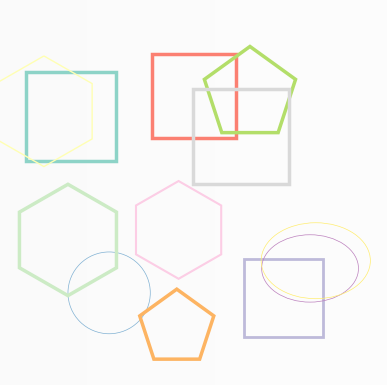[{"shape": "square", "thickness": 2.5, "radius": 0.58, "center": [0.183, 0.697]}, {"shape": "hexagon", "thickness": 1, "radius": 0.72, "center": [0.113, 0.711]}, {"shape": "square", "thickness": 2, "radius": 0.51, "center": [0.731, 0.226]}, {"shape": "square", "thickness": 2.5, "radius": 0.55, "center": [0.501, 0.75]}, {"shape": "circle", "thickness": 0.5, "radius": 0.53, "center": [0.282, 0.239]}, {"shape": "pentagon", "thickness": 2.5, "radius": 0.5, "center": [0.456, 0.148]}, {"shape": "pentagon", "thickness": 2.5, "radius": 0.62, "center": [0.645, 0.756]}, {"shape": "hexagon", "thickness": 1.5, "radius": 0.63, "center": [0.461, 0.403]}, {"shape": "square", "thickness": 2.5, "radius": 0.62, "center": [0.622, 0.645]}, {"shape": "oval", "thickness": 0.5, "radius": 0.62, "center": [0.8, 0.303]}, {"shape": "hexagon", "thickness": 2.5, "radius": 0.72, "center": [0.175, 0.377]}, {"shape": "oval", "thickness": 0.5, "radius": 0.7, "center": [0.815, 0.323]}]